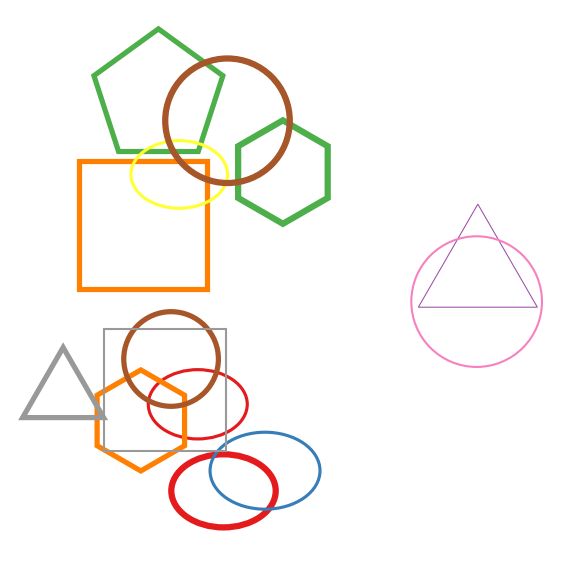[{"shape": "oval", "thickness": 1.5, "radius": 0.43, "center": [0.342, 0.299]}, {"shape": "oval", "thickness": 3, "radius": 0.45, "center": [0.387, 0.149]}, {"shape": "oval", "thickness": 1.5, "radius": 0.48, "center": [0.459, 0.184]}, {"shape": "pentagon", "thickness": 2.5, "radius": 0.59, "center": [0.274, 0.832]}, {"shape": "hexagon", "thickness": 3, "radius": 0.45, "center": [0.49, 0.701]}, {"shape": "triangle", "thickness": 0.5, "radius": 0.59, "center": [0.827, 0.527]}, {"shape": "square", "thickness": 2.5, "radius": 0.55, "center": [0.247, 0.61]}, {"shape": "hexagon", "thickness": 2.5, "radius": 0.44, "center": [0.244, 0.271]}, {"shape": "oval", "thickness": 1.5, "radius": 0.42, "center": [0.31, 0.697]}, {"shape": "circle", "thickness": 2.5, "radius": 0.41, "center": [0.296, 0.378]}, {"shape": "circle", "thickness": 3, "radius": 0.54, "center": [0.394, 0.79]}, {"shape": "circle", "thickness": 1, "radius": 0.57, "center": [0.825, 0.477]}, {"shape": "triangle", "thickness": 2.5, "radius": 0.4, "center": [0.109, 0.317]}, {"shape": "square", "thickness": 1, "radius": 0.53, "center": [0.285, 0.323]}]